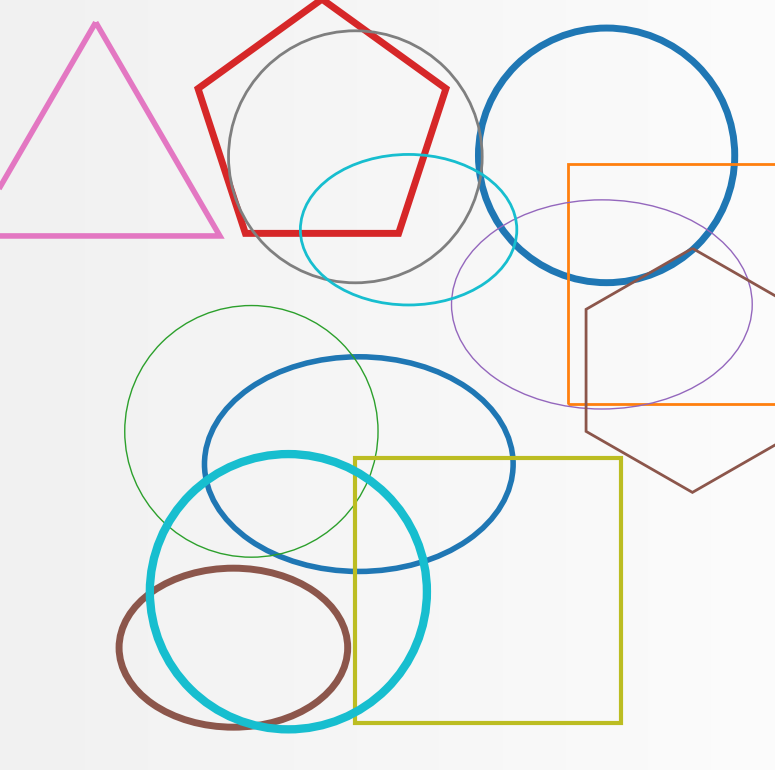[{"shape": "oval", "thickness": 2, "radius": 1.0, "center": [0.463, 0.397]}, {"shape": "circle", "thickness": 2.5, "radius": 0.83, "center": [0.783, 0.798]}, {"shape": "square", "thickness": 1, "radius": 0.78, "center": [0.888, 0.631]}, {"shape": "circle", "thickness": 0.5, "radius": 0.82, "center": [0.324, 0.44]}, {"shape": "pentagon", "thickness": 2.5, "radius": 0.84, "center": [0.415, 0.833]}, {"shape": "oval", "thickness": 0.5, "radius": 0.97, "center": [0.777, 0.605]}, {"shape": "oval", "thickness": 2.5, "radius": 0.74, "center": [0.301, 0.159]}, {"shape": "hexagon", "thickness": 1, "radius": 0.79, "center": [0.893, 0.519]}, {"shape": "triangle", "thickness": 2, "radius": 0.92, "center": [0.124, 0.786]}, {"shape": "circle", "thickness": 1, "radius": 0.82, "center": [0.459, 0.796]}, {"shape": "square", "thickness": 1.5, "radius": 0.86, "center": [0.63, 0.233]}, {"shape": "oval", "thickness": 1, "radius": 0.7, "center": [0.527, 0.702]}, {"shape": "circle", "thickness": 3, "radius": 0.89, "center": [0.372, 0.232]}]